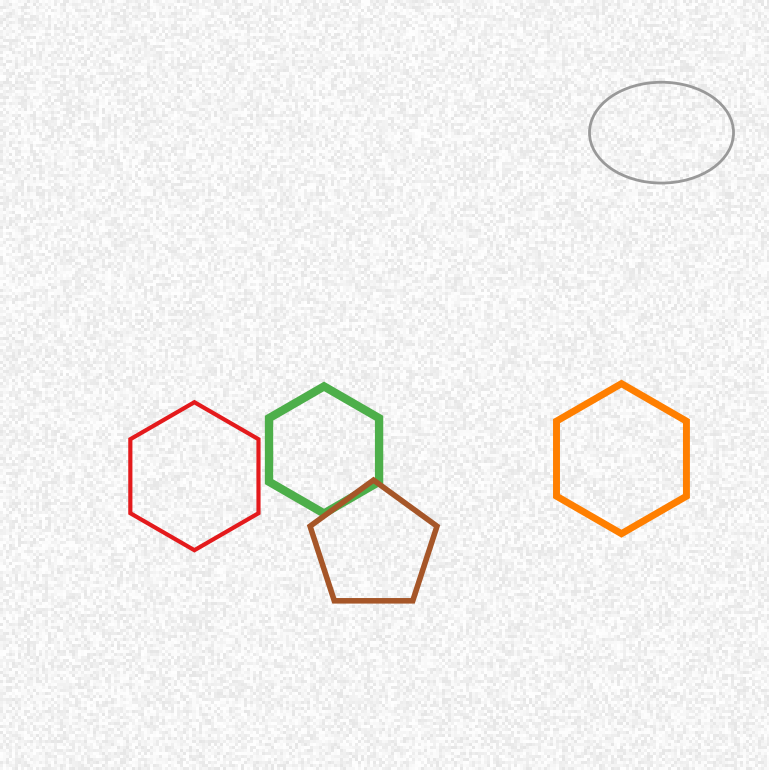[{"shape": "hexagon", "thickness": 1.5, "radius": 0.48, "center": [0.252, 0.382]}, {"shape": "hexagon", "thickness": 3, "radius": 0.41, "center": [0.421, 0.416]}, {"shape": "hexagon", "thickness": 2.5, "radius": 0.49, "center": [0.807, 0.404]}, {"shape": "pentagon", "thickness": 2, "radius": 0.43, "center": [0.485, 0.29]}, {"shape": "oval", "thickness": 1, "radius": 0.47, "center": [0.859, 0.828]}]